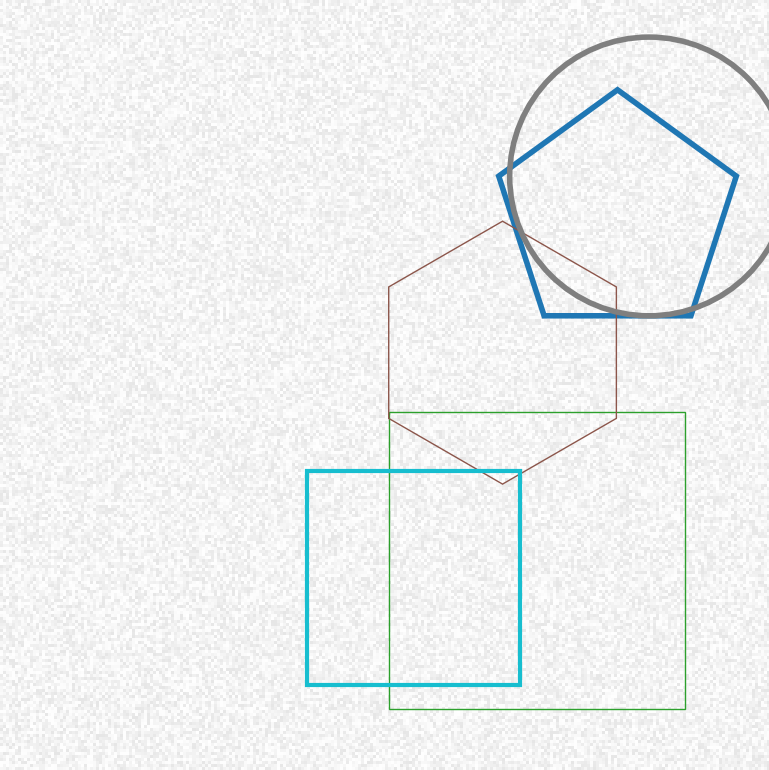[{"shape": "pentagon", "thickness": 2, "radius": 0.81, "center": [0.802, 0.721]}, {"shape": "square", "thickness": 0.5, "radius": 0.96, "center": [0.697, 0.272]}, {"shape": "hexagon", "thickness": 0.5, "radius": 0.85, "center": [0.653, 0.542]}, {"shape": "circle", "thickness": 2, "radius": 0.9, "center": [0.843, 0.771]}, {"shape": "square", "thickness": 1.5, "radius": 0.69, "center": [0.537, 0.249]}]